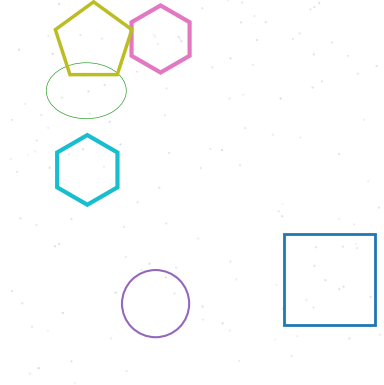[{"shape": "square", "thickness": 2, "radius": 0.59, "center": [0.857, 0.275]}, {"shape": "oval", "thickness": 0.5, "radius": 0.52, "center": [0.224, 0.764]}, {"shape": "circle", "thickness": 1.5, "radius": 0.44, "center": [0.404, 0.211]}, {"shape": "hexagon", "thickness": 3, "radius": 0.44, "center": [0.417, 0.899]}, {"shape": "pentagon", "thickness": 2.5, "radius": 0.52, "center": [0.243, 0.891]}, {"shape": "hexagon", "thickness": 3, "radius": 0.45, "center": [0.227, 0.559]}]